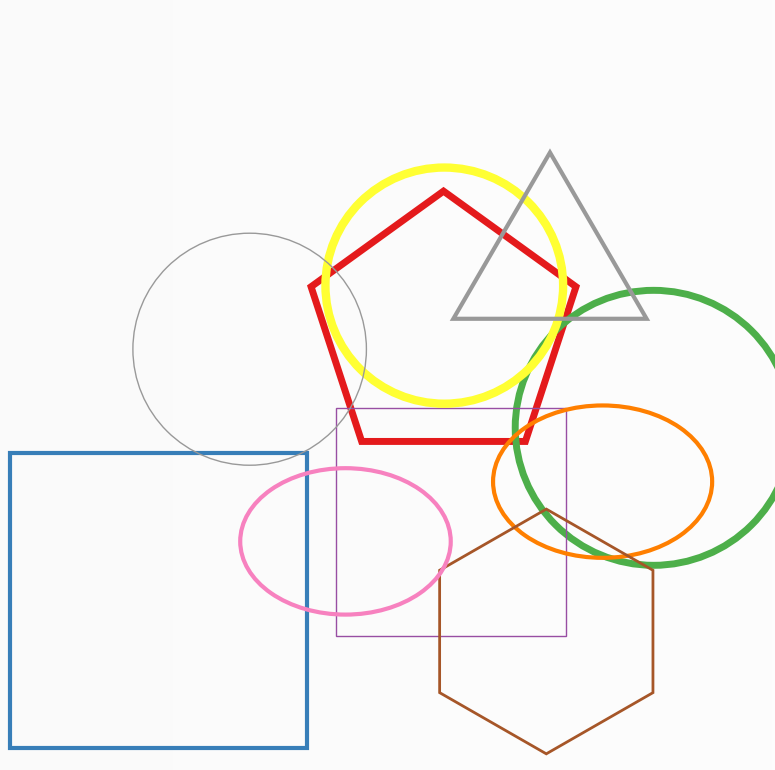[{"shape": "pentagon", "thickness": 2.5, "radius": 0.9, "center": [0.572, 0.572]}, {"shape": "square", "thickness": 1.5, "radius": 0.96, "center": [0.205, 0.22]}, {"shape": "circle", "thickness": 2.5, "radius": 0.89, "center": [0.843, 0.444]}, {"shape": "square", "thickness": 0.5, "radius": 0.74, "center": [0.582, 0.322]}, {"shape": "oval", "thickness": 1.5, "radius": 0.71, "center": [0.778, 0.374]}, {"shape": "circle", "thickness": 3, "radius": 0.77, "center": [0.573, 0.629]}, {"shape": "hexagon", "thickness": 1, "radius": 0.79, "center": [0.705, 0.18]}, {"shape": "oval", "thickness": 1.5, "radius": 0.68, "center": [0.446, 0.297]}, {"shape": "circle", "thickness": 0.5, "radius": 0.75, "center": [0.322, 0.546]}, {"shape": "triangle", "thickness": 1.5, "radius": 0.72, "center": [0.71, 0.658]}]